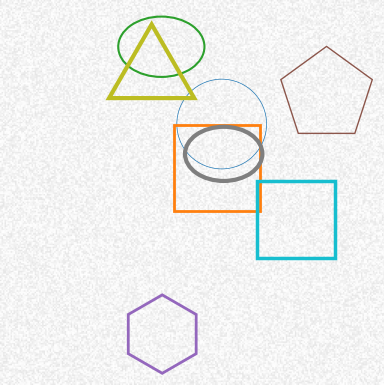[{"shape": "circle", "thickness": 0.5, "radius": 0.58, "center": [0.576, 0.678]}, {"shape": "square", "thickness": 2, "radius": 0.56, "center": [0.564, 0.564]}, {"shape": "oval", "thickness": 1.5, "radius": 0.56, "center": [0.419, 0.879]}, {"shape": "hexagon", "thickness": 2, "radius": 0.51, "center": [0.421, 0.132]}, {"shape": "pentagon", "thickness": 1, "radius": 0.62, "center": [0.848, 0.755]}, {"shape": "oval", "thickness": 3, "radius": 0.5, "center": [0.581, 0.6]}, {"shape": "triangle", "thickness": 3, "radius": 0.64, "center": [0.394, 0.809]}, {"shape": "square", "thickness": 2.5, "radius": 0.5, "center": [0.769, 0.43]}]